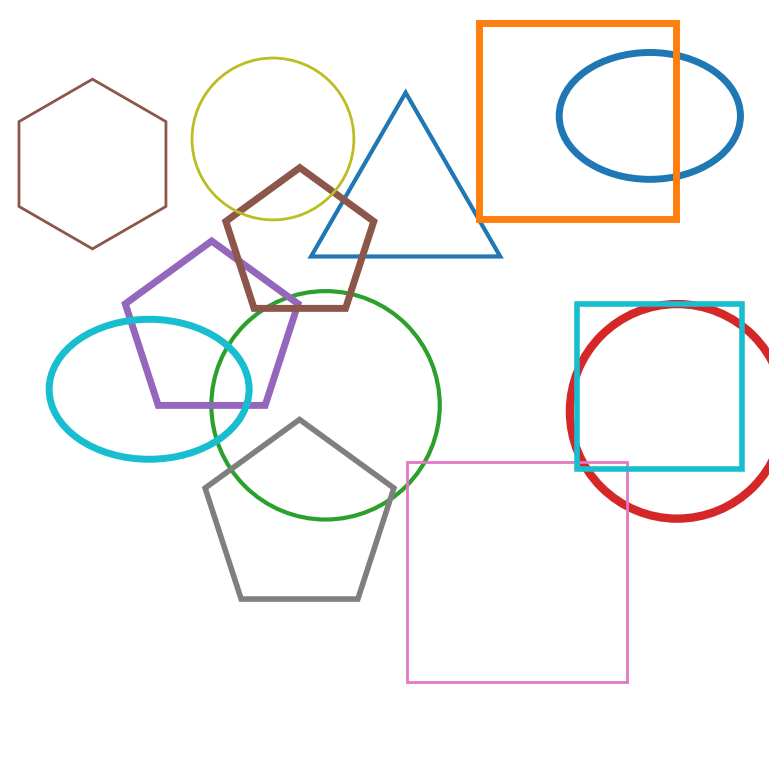[{"shape": "triangle", "thickness": 1.5, "radius": 0.71, "center": [0.527, 0.738]}, {"shape": "oval", "thickness": 2.5, "radius": 0.59, "center": [0.844, 0.849]}, {"shape": "square", "thickness": 2.5, "radius": 0.64, "center": [0.75, 0.843]}, {"shape": "circle", "thickness": 1.5, "radius": 0.74, "center": [0.423, 0.474]}, {"shape": "circle", "thickness": 3, "radius": 0.7, "center": [0.879, 0.466]}, {"shape": "pentagon", "thickness": 2.5, "radius": 0.59, "center": [0.275, 0.569]}, {"shape": "pentagon", "thickness": 2.5, "radius": 0.51, "center": [0.389, 0.681]}, {"shape": "hexagon", "thickness": 1, "radius": 0.55, "center": [0.12, 0.787]}, {"shape": "square", "thickness": 1, "radius": 0.71, "center": [0.672, 0.257]}, {"shape": "pentagon", "thickness": 2, "radius": 0.64, "center": [0.389, 0.326]}, {"shape": "circle", "thickness": 1, "radius": 0.53, "center": [0.354, 0.82]}, {"shape": "square", "thickness": 2, "radius": 0.54, "center": [0.857, 0.497]}, {"shape": "oval", "thickness": 2.5, "radius": 0.65, "center": [0.194, 0.494]}]